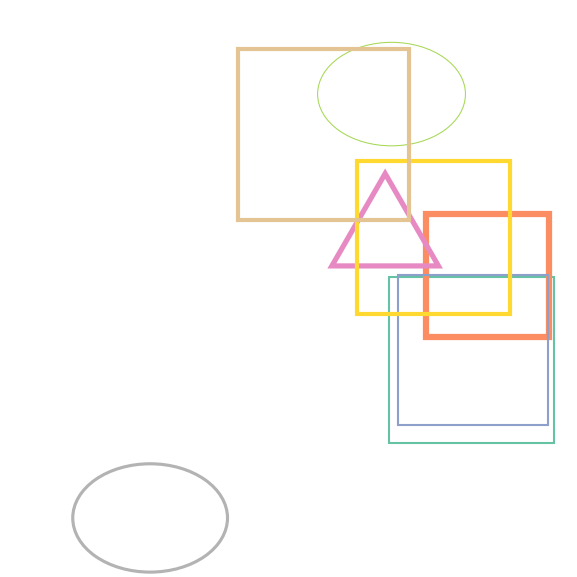[{"shape": "square", "thickness": 1, "radius": 0.72, "center": [0.816, 0.376]}, {"shape": "square", "thickness": 3, "radius": 0.53, "center": [0.845, 0.522]}, {"shape": "square", "thickness": 1, "radius": 0.65, "center": [0.819, 0.393]}, {"shape": "triangle", "thickness": 2.5, "radius": 0.53, "center": [0.667, 0.592]}, {"shape": "oval", "thickness": 0.5, "radius": 0.64, "center": [0.678, 0.836]}, {"shape": "square", "thickness": 2, "radius": 0.66, "center": [0.751, 0.588]}, {"shape": "square", "thickness": 2, "radius": 0.74, "center": [0.561, 0.766]}, {"shape": "oval", "thickness": 1.5, "radius": 0.67, "center": [0.26, 0.102]}]